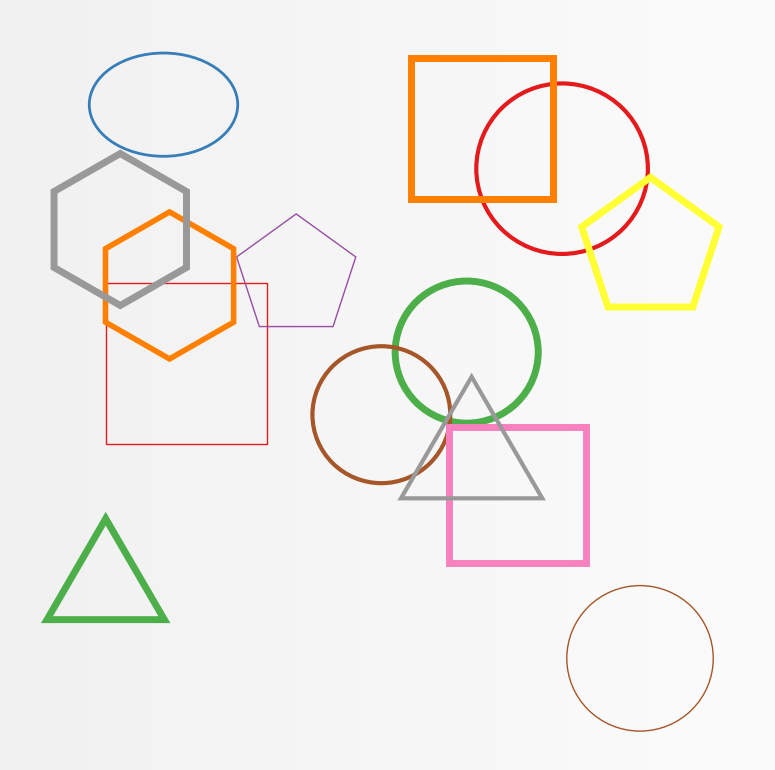[{"shape": "circle", "thickness": 1.5, "radius": 0.55, "center": [0.725, 0.781]}, {"shape": "square", "thickness": 0.5, "radius": 0.52, "center": [0.241, 0.528]}, {"shape": "oval", "thickness": 1, "radius": 0.48, "center": [0.211, 0.864]}, {"shape": "triangle", "thickness": 2.5, "radius": 0.44, "center": [0.136, 0.239]}, {"shape": "circle", "thickness": 2.5, "radius": 0.46, "center": [0.602, 0.543]}, {"shape": "pentagon", "thickness": 0.5, "radius": 0.4, "center": [0.382, 0.641]}, {"shape": "hexagon", "thickness": 2, "radius": 0.48, "center": [0.219, 0.629]}, {"shape": "square", "thickness": 2.5, "radius": 0.46, "center": [0.622, 0.834]}, {"shape": "pentagon", "thickness": 2.5, "radius": 0.47, "center": [0.839, 0.677]}, {"shape": "circle", "thickness": 0.5, "radius": 0.47, "center": [0.826, 0.145]}, {"shape": "circle", "thickness": 1.5, "radius": 0.44, "center": [0.492, 0.461]}, {"shape": "square", "thickness": 2.5, "radius": 0.44, "center": [0.668, 0.357]}, {"shape": "hexagon", "thickness": 2.5, "radius": 0.49, "center": [0.155, 0.702]}, {"shape": "triangle", "thickness": 1.5, "radius": 0.53, "center": [0.609, 0.405]}]